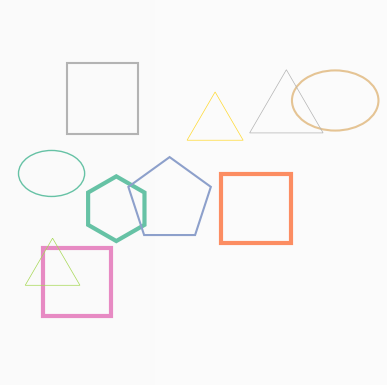[{"shape": "oval", "thickness": 1, "radius": 0.43, "center": [0.133, 0.549]}, {"shape": "hexagon", "thickness": 3, "radius": 0.42, "center": [0.3, 0.458]}, {"shape": "square", "thickness": 3, "radius": 0.45, "center": [0.661, 0.459]}, {"shape": "pentagon", "thickness": 1.5, "radius": 0.56, "center": [0.438, 0.48]}, {"shape": "square", "thickness": 3, "radius": 0.44, "center": [0.199, 0.267]}, {"shape": "triangle", "thickness": 0.5, "radius": 0.41, "center": [0.136, 0.3]}, {"shape": "triangle", "thickness": 0.5, "radius": 0.42, "center": [0.555, 0.678]}, {"shape": "oval", "thickness": 1.5, "radius": 0.56, "center": [0.865, 0.739]}, {"shape": "triangle", "thickness": 0.5, "radius": 0.55, "center": [0.739, 0.709]}, {"shape": "square", "thickness": 1.5, "radius": 0.46, "center": [0.265, 0.744]}]